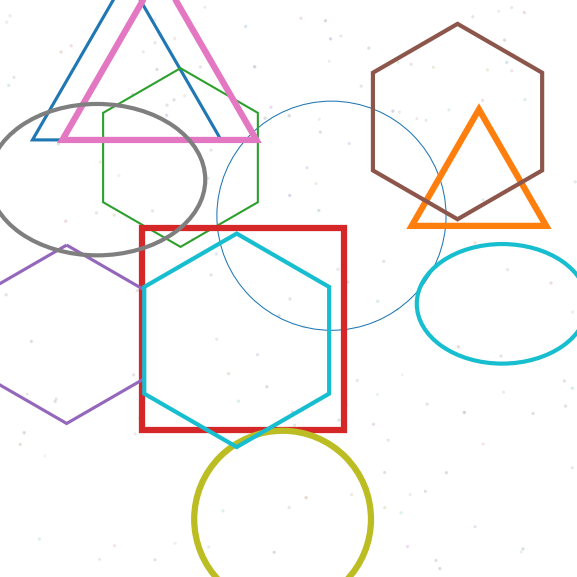[{"shape": "triangle", "thickness": 1.5, "radius": 0.94, "center": [0.219, 0.851]}, {"shape": "circle", "thickness": 0.5, "radius": 0.99, "center": [0.574, 0.626]}, {"shape": "triangle", "thickness": 3, "radius": 0.67, "center": [0.829, 0.675]}, {"shape": "hexagon", "thickness": 1, "radius": 0.77, "center": [0.313, 0.726]}, {"shape": "square", "thickness": 3, "radius": 0.88, "center": [0.421, 0.429]}, {"shape": "hexagon", "thickness": 1.5, "radius": 0.77, "center": [0.115, 0.42]}, {"shape": "hexagon", "thickness": 2, "radius": 0.85, "center": [0.792, 0.789]}, {"shape": "triangle", "thickness": 3, "radius": 0.97, "center": [0.276, 0.854]}, {"shape": "oval", "thickness": 2, "radius": 0.94, "center": [0.168, 0.688]}, {"shape": "circle", "thickness": 3, "radius": 0.77, "center": [0.489, 0.1]}, {"shape": "oval", "thickness": 2, "radius": 0.74, "center": [0.87, 0.473]}, {"shape": "hexagon", "thickness": 2, "radius": 0.92, "center": [0.41, 0.41]}]